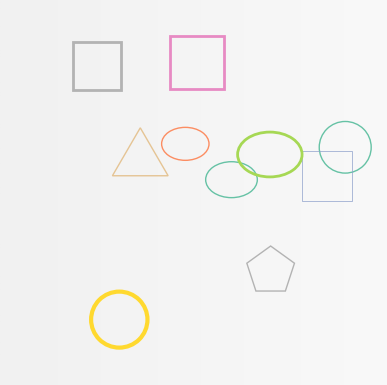[{"shape": "oval", "thickness": 1, "radius": 0.33, "center": [0.597, 0.533]}, {"shape": "circle", "thickness": 1, "radius": 0.34, "center": [0.891, 0.617]}, {"shape": "oval", "thickness": 1, "radius": 0.31, "center": [0.478, 0.626]}, {"shape": "square", "thickness": 0.5, "radius": 0.32, "center": [0.844, 0.543]}, {"shape": "square", "thickness": 2, "radius": 0.35, "center": [0.509, 0.838]}, {"shape": "oval", "thickness": 2, "radius": 0.42, "center": [0.696, 0.599]}, {"shape": "circle", "thickness": 3, "radius": 0.36, "center": [0.308, 0.17]}, {"shape": "triangle", "thickness": 1, "radius": 0.42, "center": [0.362, 0.585]}, {"shape": "pentagon", "thickness": 1, "radius": 0.32, "center": [0.698, 0.296]}, {"shape": "square", "thickness": 2, "radius": 0.31, "center": [0.25, 0.829]}]